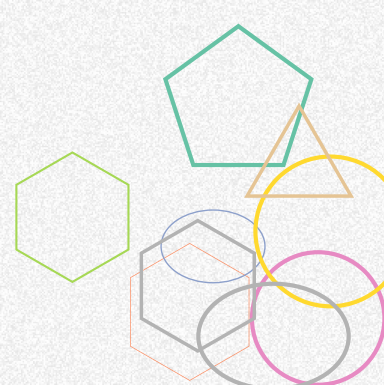[{"shape": "pentagon", "thickness": 3, "radius": 1.0, "center": [0.619, 0.733]}, {"shape": "hexagon", "thickness": 0.5, "radius": 0.89, "center": [0.493, 0.19]}, {"shape": "oval", "thickness": 1, "radius": 0.67, "center": [0.553, 0.36]}, {"shape": "circle", "thickness": 3, "radius": 0.86, "center": [0.826, 0.173]}, {"shape": "hexagon", "thickness": 1.5, "radius": 0.84, "center": [0.188, 0.436]}, {"shape": "circle", "thickness": 3, "radius": 0.97, "center": [0.858, 0.399]}, {"shape": "triangle", "thickness": 2.5, "radius": 0.78, "center": [0.777, 0.569]}, {"shape": "hexagon", "thickness": 2.5, "radius": 0.85, "center": [0.514, 0.258]}, {"shape": "oval", "thickness": 3, "radius": 0.98, "center": [0.71, 0.126]}]